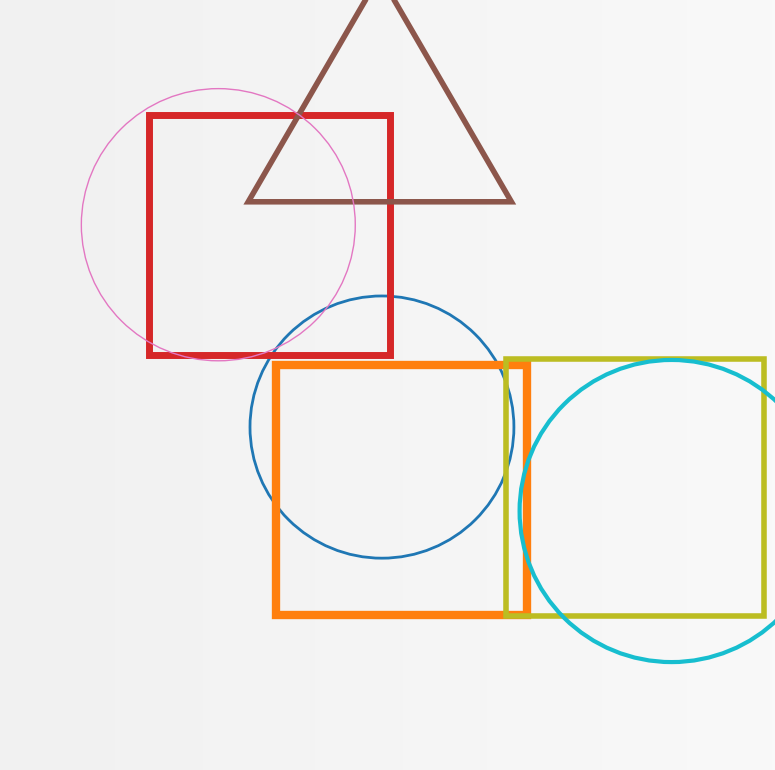[{"shape": "circle", "thickness": 1, "radius": 0.85, "center": [0.493, 0.445]}, {"shape": "square", "thickness": 3, "radius": 0.81, "center": [0.518, 0.364]}, {"shape": "square", "thickness": 2.5, "radius": 0.78, "center": [0.348, 0.695]}, {"shape": "triangle", "thickness": 2, "radius": 0.98, "center": [0.49, 0.836]}, {"shape": "circle", "thickness": 0.5, "radius": 0.88, "center": [0.282, 0.708]}, {"shape": "square", "thickness": 2, "radius": 0.83, "center": [0.819, 0.367]}, {"shape": "circle", "thickness": 1.5, "radius": 0.98, "center": [0.867, 0.336]}]